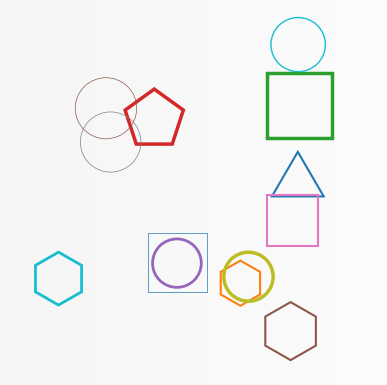[{"shape": "triangle", "thickness": 1.5, "radius": 0.39, "center": [0.769, 0.528]}, {"shape": "square", "thickness": 0.5, "radius": 0.38, "center": [0.459, 0.318]}, {"shape": "hexagon", "thickness": 1.5, "radius": 0.29, "center": [0.62, 0.265]}, {"shape": "square", "thickness": 2.5, "radius": 0.42, "center": [0.773, 0.726]}, {"shape": "pentagon", "thickness": 2.5, "radius": 0.39, "center": [0.398, 0.69]}, {"shape": "circle", "thickness": 2, "radius": 0.31, "center": [0.457, 0.317]}, {"shape": "circle", "thickness": 0.5, "radius": 0.4, "center": [0.273, 0.719]}, {"shape": "hexagon", "thickness": 1.5, "radius": 0.38, "center": [0.75, 0.14]}, {"shape": "square", "thickness": 1.5, "radius": 0.33, "center": [0.755, 0.428]}, {"shape": "circle", "thickness": 0.5, "radius": 0.39, "center": [0.285, 0.631]}, {"shape": "circle", "thickness": 2.5, "radius": 0.32, "center": [0.641, 0.281]}, {"shape": "hexagon", "thickness": 2, "radius": 0.34, "center": [0.151, 0.276]}, {"shape": "circle", "thickness": 1, "radius": 0.35, "center": [0.769, 0.884]}]